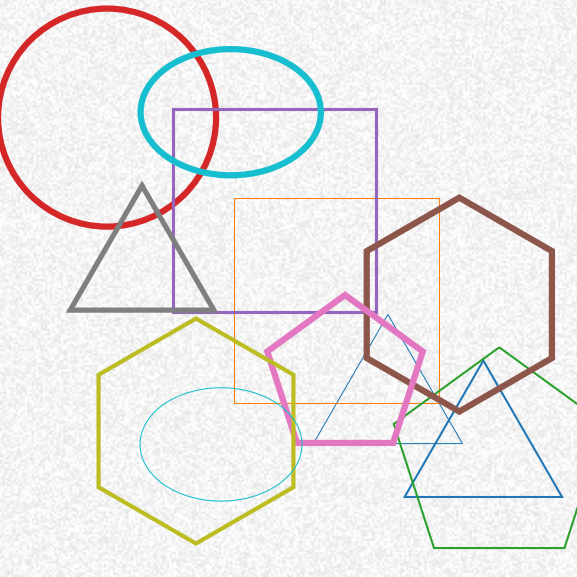[{"shape": "triangle", "thickness": 0.5, "radius": 0.75, "center": [0.672, 0.306]}, {"shape": "triangle", "thickness": 1, "radius": 0.79, "center": [0.837, 0.217]}, {"shape": "square", "thickness": 0.5, "radius": 0.89, "center": [0.582, 0.478]}, {"shape": "pentagon", "thickness": 1, "radius": 0.96, "center": [0.864, 0.206]}, {"shape": "circle", "thickness": 3, "radius": 0.94, "center": [0.185, 0.796]}, {"shape": "square", "thickness": 1.5, "radius": 0.88, "center": [0.475, 0.634]}, {"shape": "hexagon", "thickness": 3, "radius": 0.93, "center": [0.795, 0.472]}, {"shape": "pentagon", "thickness": 3, "radius": 0.71, "center": [0.597, 0.347]}, {"shape": "triangle", "thickness": 2.5, "radius": 0.72, "center": [0.246, 0.534]}, {"shape": "hexagon", "thickness": 2, "radius": 0.97, "center": [0.339, 0.253]}, {"shape": "oval", "thickness": 3, "radius": 0.78, "center": [0.4, 0.805]}, {"shape": "oval", "thickness": 0.5, "radius": 0.7, "center": [0.383, 0.23]}]